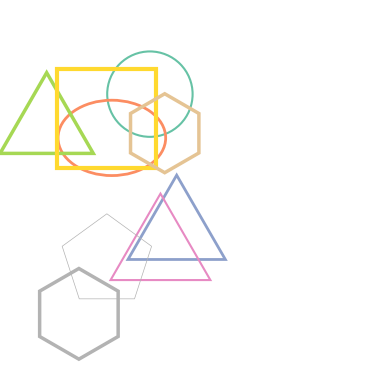[{"shape": "circle", "thickness": 1.5, "radius": 0.55, "center": [0.389, 0.755]}, {"shape": "oval", "thickness": 2, "radius": 0.7, "center": [0.291, 0.642]}, {"shape": "triangle", "thickness": 2, "radius": 0.73, "center": [0.459, 0.399]}, {"shape": "triangle", "thickness": 1.5, "radius": 0.75, "center": [0.417, 0.347]}, {"shape": "triangle", "thickness": 2.5, "radius": 0.7, "center": [0.121, 0.671]}, {"shape": "square", "thickness": 3, "radius": 0.64, "center": [0.276, 0.692]}, {"shape": "hexagon", "thickness": 2.5, "radius": 0.51, "center": [0.428, 0.654]}, {"shape": "pentagon", "thickness": 0.5, "radius": 0.61, "center": [0.278, 0.323]}, {"shape": "hexagon", "thickness": 2.5, "radius": 0.59, "center": [0.205, 0.185]}]